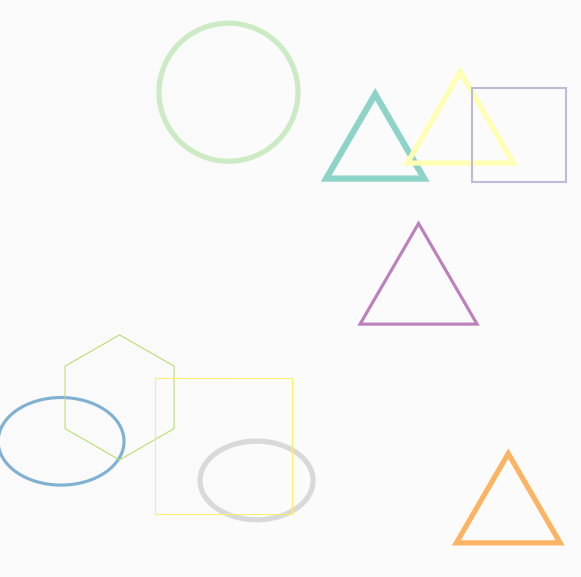[{"shape": "triangle", "thickness": 3, "radius": 0.49, "center": [0.645, 0.739]}, {"shape": "triangle", "thickness": 2.5, "radius": 0.53, "center": [0.792, 0.769]}, {"shape": "square", "thickness": 1, "radius": 0.4, "center": [0.893, 0.765]}, {"shape": "oval", "thickness": 1.5, "radius": 0.54, "center": [0.105, 0.235]}, {"shape": "triangle", "thickness": 2.5, "radius": 0.52, "center": [0.874, 0.111]}, {"shape": "hexagon", "thickness": 0.5, "radius": 0.54, "center": [0.206, 0.311]}, {"shape": "oval", "thickness": 2.5, "radius": 0.49, "center": [0.441, 0.167]}, {"shape": "triangle", "thickness": 1.5, "radius": 0.58, "center": [0.72, 0.496]}, {"shape": "circle", "thickness": 2.5, "radius": 0.6, "center": [0.393, 0.839]}, {"shape": "square", "thickness": 0.5, "radius": 0.59, "center": [0.384, 0.226]}]